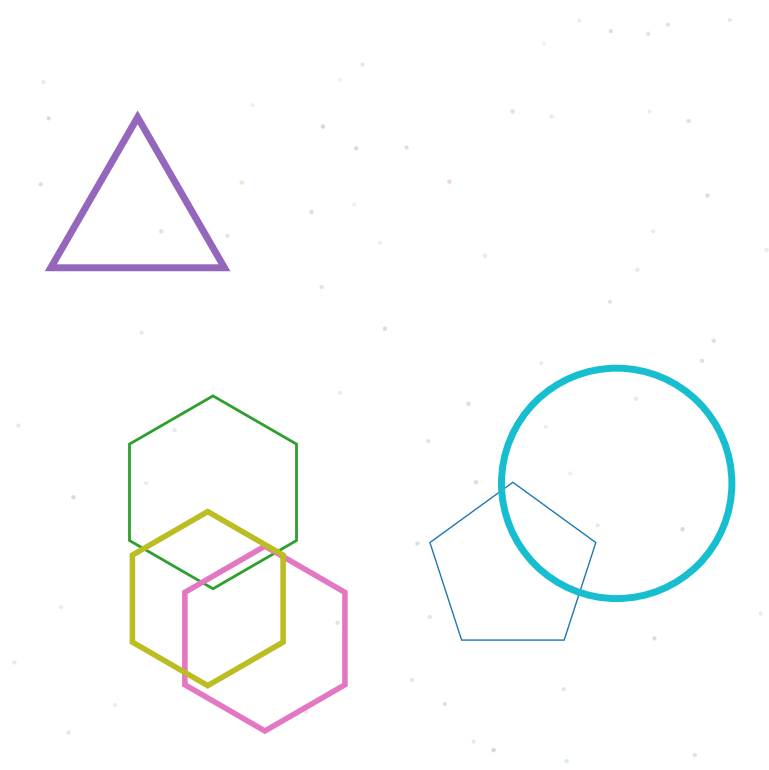[{"shape": "pentagon", "thickness": 0.5, "radius": 0.57, "center": [0.666, 0.26]}, {"shape": "hexagon", "thickness": 1, "radius": 0.63, "center": [0.277, 0.361]}, {"shape": "triangle", "thickness": 2.5, "radius": 0.65, "center": [0.179, 0.717]}, {"shape": "hexagon", "thickness": 2, "radius": 0.6, "center": [0.344, 0.171]}, {"shape": "hexagon", "thickness": 2, "radius": 0.57, "center": [0.27, 0.223]}, {"shape": "circle", "thickness": 2.5, "radius": 0.75, "center": [0.801, 0.372]}]